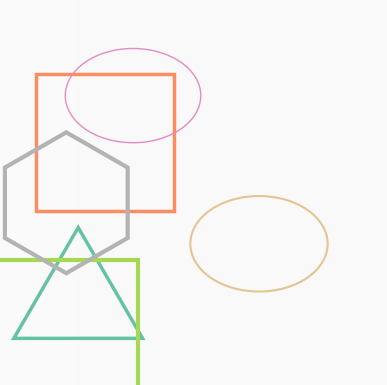[{"shape": "triangle", "thickness": 2.5, "radius": 0.96, "center": [0.202, 0.217]}, {"shape": "square", "thickness": 2.5, "radius": 0.89, "center": [0.271, 0.629]}, {"shape": "oval", "thickness": 1, "radius": 0.87, "center": [0.343, 0.752]}, {"shape": "square", "thickness": 3, "radius": 0.92, "center": [0.173, 0.14]}, {"shape": "oval", "thickness": 1.5, "radius": 0.89, "center": [0.668, 0.367]}, {"shape": "hexagon", "thickness": 3, "radius": 0.91, "center": [0.171, 0.473]}]